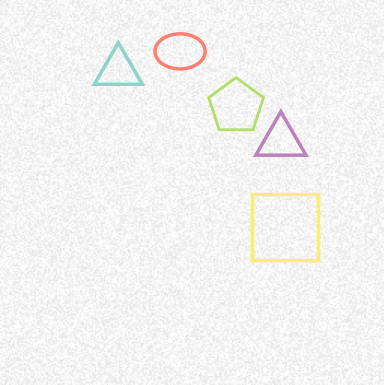[{"shape": "triangle", "thickness": 2.5, "radius": 0.36, "center": [0.307, 0.817]}, {"shape": "oval", "thickness": 2.5, "radius": 0.33, "center": [0.468, 0.867]}, {"shape": "pentagon", "thickness": 2, "radius": 0.37, "center": [0.613, 0.724]}, {"shape": "triangle", "thickness": 2.5, "radius": 0.38, "center": [0.73, 0.635]}, {"shape": "square", "thickness": 2.5, "radius": 0.43, "center": [0.74, 0.41]}]